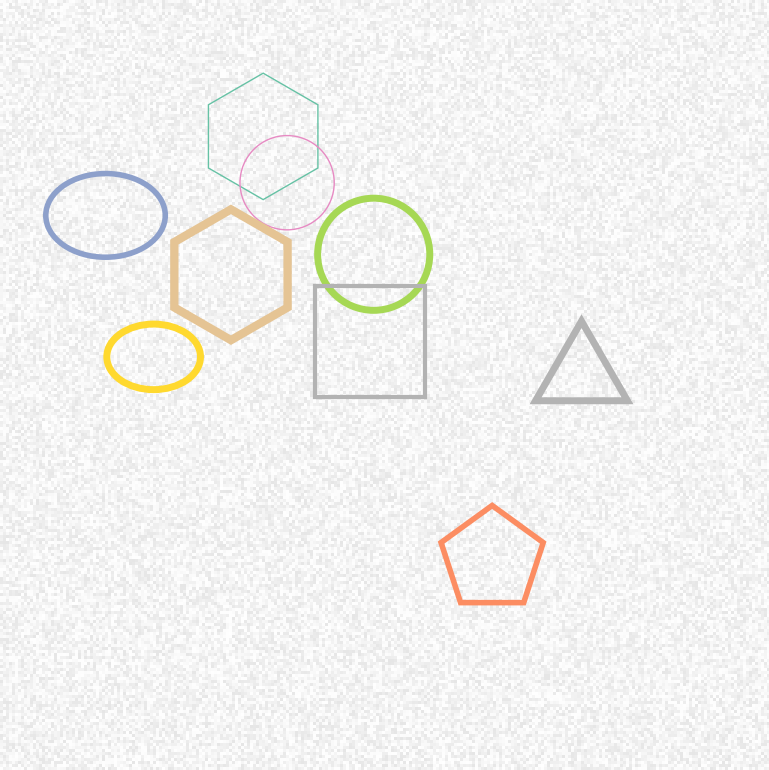[{"shape": "hexagon", "thickness": 0.5, "radius": 0.41, "center": [0.342, 0.823]}, {"shape": "pentagon", "thickness": 2, "radius": 0.35, "center": [0.639, 0.274]}, {"shape": "oval", "thickness": 2, "radius": 0.39, "center": [0.137, 0.72]}, {"shape": "circle", "thickness": 0.5, "radius": 0.31, "center": [0.373, 0.763]}, {"shape": "circle", "thickness": 2.5, "radius": 0.36, "center": [0.485, 0.67]}, {"shape": "oval", "thickness": 2.5, "radius": 0.3, "center": [0.2, 0.537]}, {"shape": "hexagon", "thickness": 3, "radius": 0.42, "center": [0.3, 0.643]}, {"shape": "triangle", "thickness": 2.5, "radius": 0.34, "center": [0.755, 0.514]}, {"shape": "square", "thickness": 1.5, "radius": 0.36, "center": [0.481, 0.557]}]